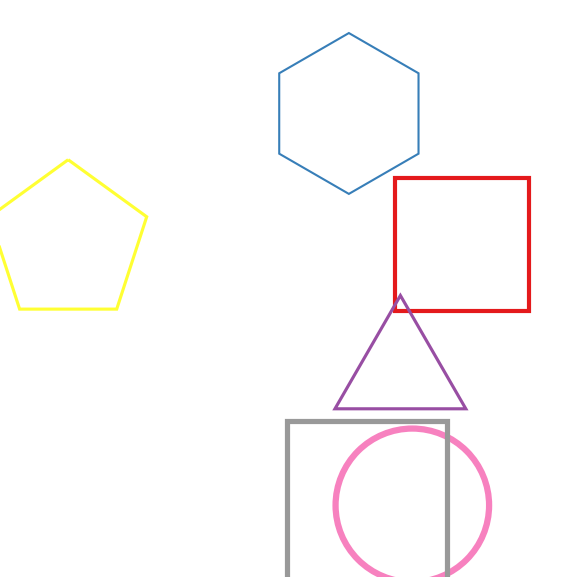[{"shape": "square", "thickness": 2, "radius": 0.58, "center": [0.8, 0.576]}, {"shape": "hexagon", "thickness": 1, "radius": 0.7, "center": [0.604, 0.803]}, {"shape": "triangle", "thickness": 1.5, "radius": 0.65, "center": [0.693, 0.357]}, {"shape": "pentagon", "thickness": 1.5, "radius": 0.72, "center": [0.118, 0.58]}, {"shape": "circle", "thickness": 3, "radius": 0.66, "center": [0.714, 0.124]}, {"shape": "square", "thickness": 2.5, "radius": 0.69, "center": [0.635, 0.132]}]